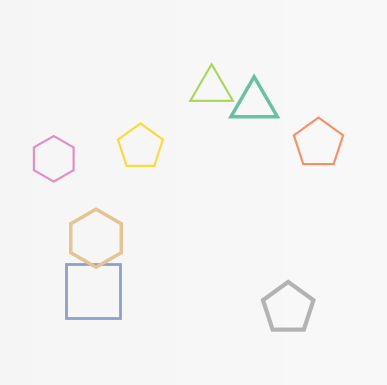[{"shape": "triangle", "thickness": 2.5, "radius": 0.35, "center": [0.656, 0.731]}, {"shape": "pentagon", "thickness": 1.5, "radius": 0.33, "center": [0.822, 0.628]}, {"shape": "square", "thickness": 2, "radius": 0.35, "center": [0.24, 0.245]}, {"shape": "hexagon", "thickness": 1.5, "radius": 0.3, "center": [0.139, 0.588]}, {"shape": "triangle", "thickness": 1.5, "radius": 0.32, "center": [0.546, 0.77]}, {"shape": "pentagon", "thickness": 1.5, "radius": 0.3, "center": [0.362, 0.618]}, {"shape": "hexagon", "thickness": 2.5, "radius": 0.38, "center": [0.248, 0.381]}, {"shape": "pentagon", "thickness": 3, "radius": 0.34, "center": [0.744, 0.199]}]